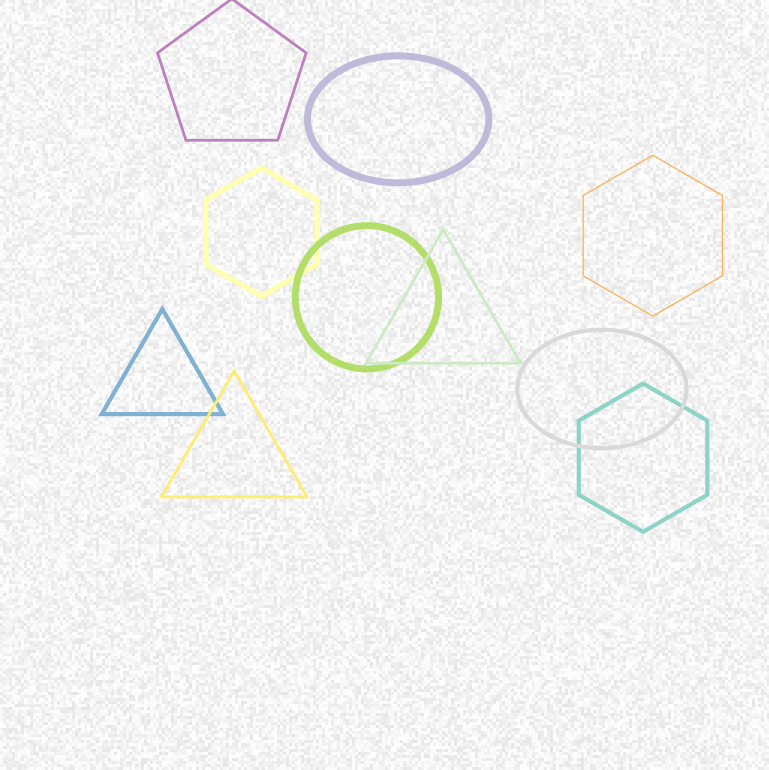[{"shape": "hexagon", "thickness": 1.5, "radius": 0.48, "center": [0.835, 0.406]}, {"shape": "hexagon", "thickness": 2, "radius": 0.42, "center": [0.34, 0.699]}, {"shape": "oval", "thickness": 2.5, "radius": 0.59, "center": [0.517, 0.845]}, {"shape": "triangle", "thickness": 1.5, "radius": 0.45, "center": [0.211, 0.508]}, {"shape": "hexagon", "thickness": 0.5, "radius": 0.52, "center": [0.848, 0.694]}, {"shape": "circle", "thickness": 2.5, "radius": 0.47, "center": [0.477, 0.614]}, {"shape": "oval", "thickness": 1.5, "radius": 0.55, "center": [0.782, 0.495]}, {"shape": "pentagon", "thickness": 1, "radius": 0.51, "center": [0.301, 0.9]}, {"shape": "triangle", "thickness": 1, "radius": 0.58, "center": [0.576, 0.586]}, {"shape": "triangle", "thickness": 1, "radius": 0.55, "center": [0.304, 0.409]}]